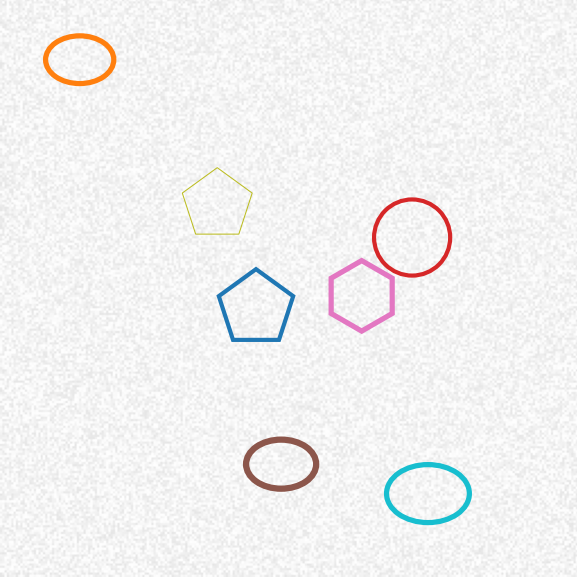[{"shape": "pentagon", "thickness": 2, "radius": 0.34, "center": [0.443, 0.465]}, {"shape": "oval", "thickness": 2.5, "radius": 0.3, "center": [0.138, 0.896]}, {"shape": "circle", "thickness": 2, "radius": 0.33, "center": [0.714, 0.588]}, {"shape": "oval", "thickness": 3, "radius": 0.3, "center": [0.487, 0.195]}, {"shape": "hexagon", "thickness": 2.5, "radius": 0.31, "center": [0.626, 0.487]}, {"shape": "pentagon", "thickness": 0.5, "radius": 0.32, "center": [0.376, 0.645]}, {"shape": "oval", "thickness": 2.5, "radius": 0.36, "center": [0.741, 0.144]}]